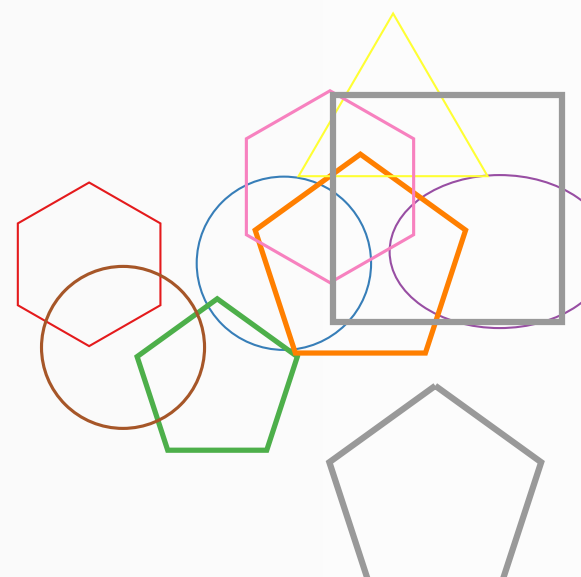[{"shape": "hexagon", "thickness": 1, "radius": 0.71, "center": [0.153, 0.541]}, {"shape": "circle", "thickness": 1, "radius": 0.75, "center": [0.488, 0.543]}, {"shape": "pentagon", "thickness": 2.5, "radius": 0.72, "center": [0.374, 0.337]}, {"shape": "oval", "thickness": 1, "radius": 0.95, "center": [0.86, 0.564]}, {"shape": "pentagon", "thickness": 2.5, "radius": 0.95, "center": [0.62, 0.542]}, {"shape": "triangle", "thickness": 1, "radius": 0.94, "center": [0.676, 0.788]}, {"shape": "circle", "thickness": 1.5, "radius": 0.7, "center": [0.212, 0.398]}, {"shape": "hexagon", "thickness": 1.5, "radius": 0.83, "center": [0.568, 0.676]}, {"shape": "square", "thickness": 3, "radius": 0.98, "center": [0.77, 0.639]}, {"shape": "pentagon", "thickness": 3, "radius": 0.96, "center": [0.749, 0.14]}]